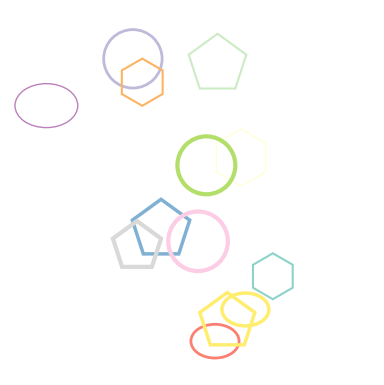[{"shape": "hexagon", "thickness": 1.5, "radius": 0.3, "center": [0.709, 0.282]}, {"shape": "hexagon", "thickness": 0.5, "radius": 0.37, "center": [0.626, 0.591]}, {"shape": "circle", "thickness": 2, "radius": 0.38, "center": [0.345, 0.847]}, {"shape": "oval", "thickness": 2, "radius": 0.31, "center": [0.558, 0.114]}, {"shape": "pentagon", "thickness": 2.5, "radius": 0.39, "center": [0.418, 0.404]}, {"shape": "hexagon", "thickness": 1.5, "radius": 0.31, "center": [0.369, 0.786]}, {"shape": "circle", "thickness": 3, "radius": 0.38, "center": [0.536, 0.571]}, {"shape": "circle", "thickness": 3, "radius": 0.39, "center": [0.514, 0.373]}, {"shape": "pentagon", "thickness": 3, "radius": 0.33, "center": [0.356, 0.36]}, {"shape": "oval", "thickness": 1, "radius": 0.41, "center": [0.12, 0.726]}, {"shape": "pentagon", "thickness": 1.5, "radius": 0.39, "center": [0.565, 0.834]}, {"shape": "pentagon", "thickness": 2.5, "radius": 0.38, "center": [0.59, 0.165]}, {"shape": "oval", "thickness": 2.5, "radius": 0.3, "center": [0.637, 0.196]}]